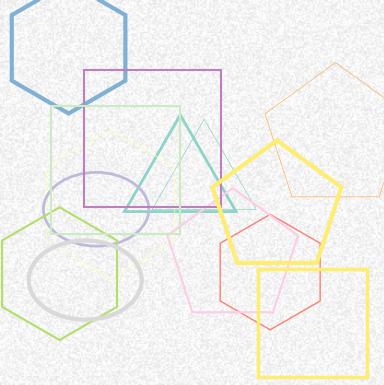[{"shape": "triangle", "thickness": 2, "radius": 0.84, "center": [0.468, 0.534]}, {"shape": "triangle", "thickness": 0.5, "radius": 0.78, "center": [0.53, 0.534]}, {"shape": "hexagon", "thickness": 0.5, "radius": 0.96, "center": [0.287, 0.469]}, {"shape": "oval", "thickness": 2, "radius": 0.68, "center": [0.25, 0.456]}, {"shape": "hexagon", "thickness": 1, "radius": 0.75, "center": [0.702, 0.293]}, {"shape": "hexagon", "thickness": 3, "radius": 0.85, "center": [0.178, 0.876]}, {"shape": "pentagon", "thickness": 0.5, "radius": 0.96, "center": [0.872, 0.645]}, {"shape": "hexagon", "thickness": 1.5, "radius": 0.86, "center": [0.155, 0.289]}, {"shape": "pentagon", "thickness": 1.5, "radius": 0.89, "center": [0.604, 0.333]}, {"shape": "oval", "thickness": 3, "radius": 0.73, "center": [0.221, 0.273]}, {"shape": "square", "thickness": 1.5, "radius": 0.89, "center": [0.397, 0.639]}, {"shape": "square", "thickness": 1.5, "radius": 0.83, "center": [0.3, 0.558]}, {"shape": "square", "thickness": 2.5, "radius": 0.71, "center": [0.812, 0.161]}, {"shape": "pentagon", "thickness": 3, "radius": 0.88, "center": [0.719, 0.459]}]